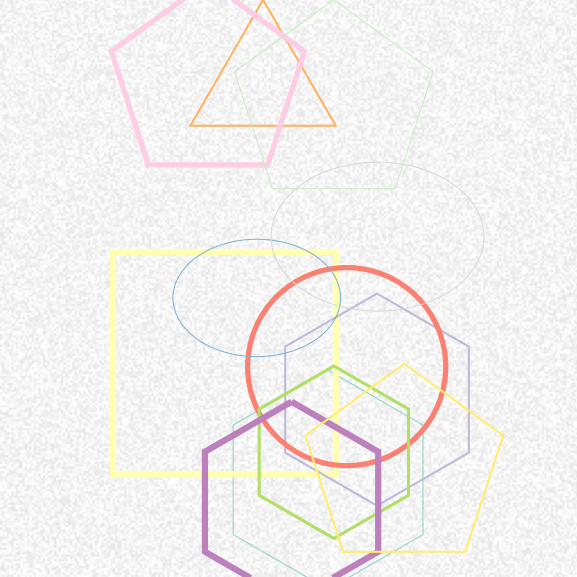[{"shape": "hexagon", "thickness": 0.5, "radius": 0.95, "center": [0.568, 0.168]}, {"shape": "square", "thickness": 3, "radius": 0.96, "center": [0.388, 0.371]}, {"shape": "hexagon", "thickness": 1, "radius": 0.92, "center": [0.653, 0.307]}, {"shape": "circle", "thickness": 2.5, "radius": 0.86, "center": [0.6, 0.364]}, {"shape": "oval", "thickness": 0.5, "radius": 0.73, "center": [0.445, 0.483]}, {"shape": "triangle", "thickness": 1, "radius": 0.73, "center": [0.456, 0.854]}, {"shape": "hexagon", "thickness": 1.5, "radius": 0.75, "center": [0.578, 0.216]}, {"shape": "pentagon", "thickness": 2.5, "radius": 0.88, "center": [0.36, 0.856]}, {"shape": "oval", "thickness": 0.5, "radius": 0.92, "center": [0.654, 0.589]}, {"shape": "hexagon", "thickness": 3, "radius": 0.87, "center": [0.505, 0.13]}, {"shape": "pentagon", "thickness": 0.5, "radius": 0.9, "center": [0.578, 0.819]}, {"shape": "pentagon", "thickness": 1, "radius": 0.9, "center": [0.7, 0.189]}]